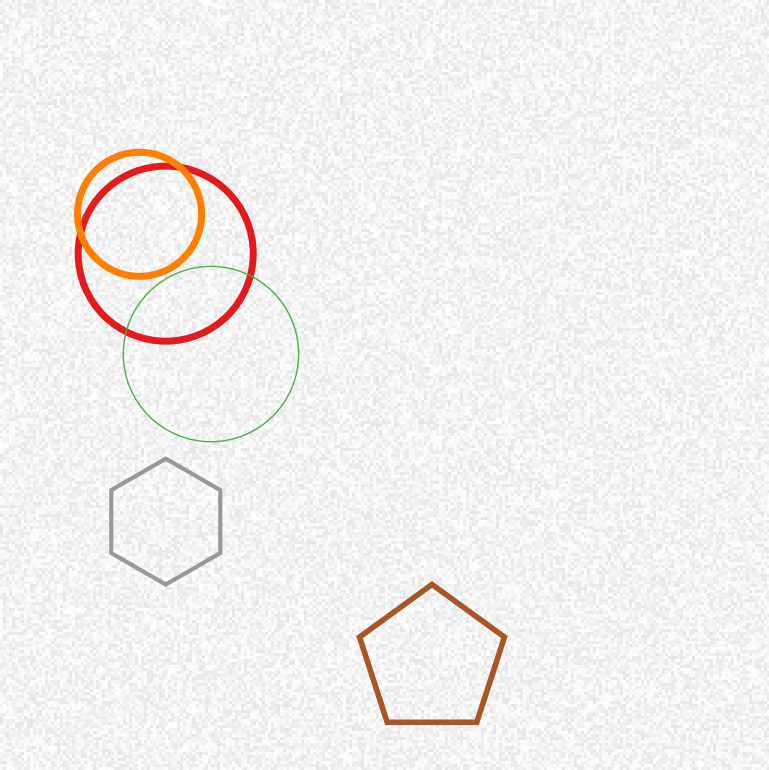[{"shape": "circle", "thickness": 2.5, "radius": 0.57, "center": [0.215, 0.671]}, {"shape": "circle", "thickness": 0.5, "radius": 0.57, "center": [0.274, 0.54]}, {"shape": "circle", "thickness": 2.5, "radius": 0.4, "center": [0.181, 0.722]}, {"shape": "pentagon", "thickness": 2, "radius": 0.49, "center": [0.561, 0.142]}, {"shape": "hexagon", "thickness": 1.5, "radius": 0.41, "center": [0.215, 0.323]}]